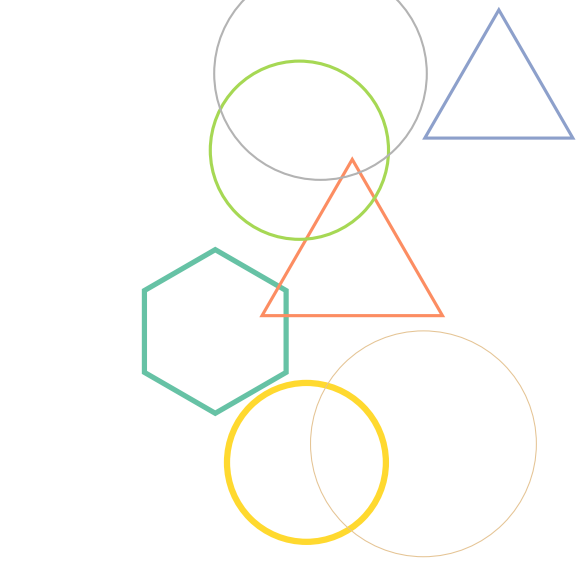[{"shape": "hexagon", "thickness": 2.5, "radius": 0.71, "center": [0.373, 0.425]}, {"shape": "triangle", "thickness": 1.5, "radius": 0.9, "center": [0.61, 0.543]}, {"shape": "triangle", "thickness": 1.5, "radius": 0.74, "center": [0.864, 0.834]}, {"shape": "circle", "thickness": 1.5, "radius": 0.77, "center": [0.518, 0.739]}, {"shape": "circle", "thickness": 3, "radius": 0.69, "center": [0.531, 0.198]}, {"shape": "circle", "thickness": 0.5, "radius": 0.98, "center": [0.733, 0.231]}, {"shape": "circle", "thickness": 1, "radius": 0.92, "center": [0.555, 0.872]}]